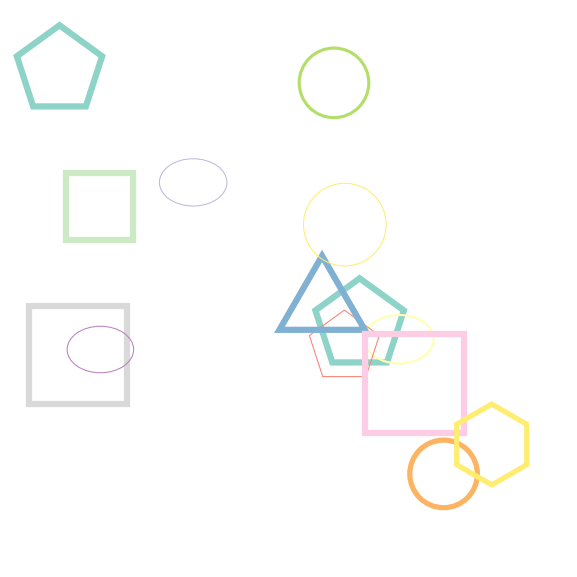[{"shape": "pentagon", "thickness": 3, "radius": 0.4, "center": [0.623, 0.437]}, {"shape": "pentagon", "thickness": 3, "radius": 0.39, "center": [0.103, 0.878]}, {"shape": "oval", "thickness": 1, "radius": 0.3, "center": [0.691, 0.412]}, {"shape": "oval", "thickness": 0.5, "radius": 0.29, "center": [0.334, 0.683]}, {"shape": "pentagon", "thickness": 0.5, "radius": 0.32, "center": [0.596, 0.398]}, {"shape": "triangle", "thickness": 3, "radius": 0.43, "center": [0.558, 0.471]}, {"shape": "circle", "thickness": 2.5, "radius": 0.29, "center": [0.768, 0.179]}, {"shape": "circle", "thickness": 1.5, "radius": 0.3, "center": [0.578, 0.856]}, {"shape": "square", "thickness": 3, "radius": 0.43, "center": [0.718, 0.335]}, {"shape": "square", "thickness": 3, "radius": 0.43, "center": [0.135, 0.384]}, {"shape": "oval", "thickness": 0.5, "radius": 0.29, "center": [0.174, 0.394]}, {"shape": "square", "thickness": 3, "radius": 0.29, "center": [0.172, 0.642]}, {"shape": "hexagon", "thickness": 2.5, "radius": 0.35, "center": [0.851, 0.229]}, {"shape": "circle", "thickness": 0.5, "radius": 0.36, "center": [0.597, 0.61]}]